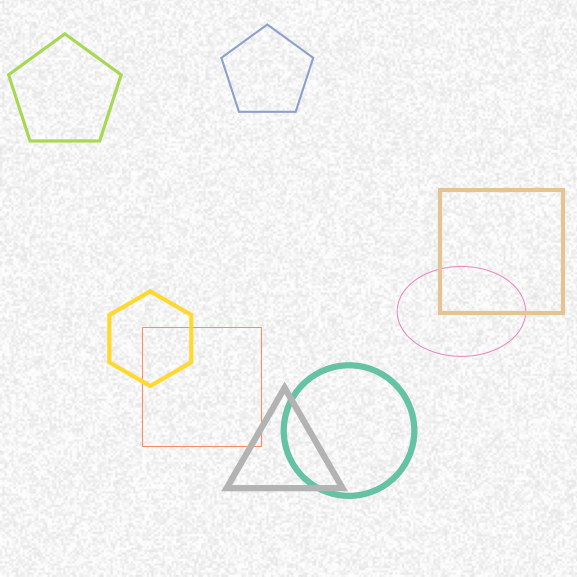[{"shape": "circle", "thickness": 3, "radius": 0.57, "center": [0.604, 0.254]}, {"shape": "square", "thickness": 0.5, "radius": 0.51, "center": [0.349, 0.33]}, {"shape": "pentagon", "thickness": 1, "radius": 0.42, "center": [0.463, 0.873]}, {"shape": "oval", "thickness": 0.5, "radius": 0.56, "center": [0.799, 0.46]}, {"shape": "pentagon", "thickness": 1.5, "radius": 0.51, "center": [0.112, 0.838]}, {"shape": "hexagon", "thickness": 2, "radius": 0.41, "center": [0.26, 0.413]}, {"shape": "square", "thickness": 2, "radius": 0.53, "center": [0.868, 0.564]}, {"shape": "triangle", "thickness": 3, "radius": 0.58, "center": [0.493, 0.212]}]